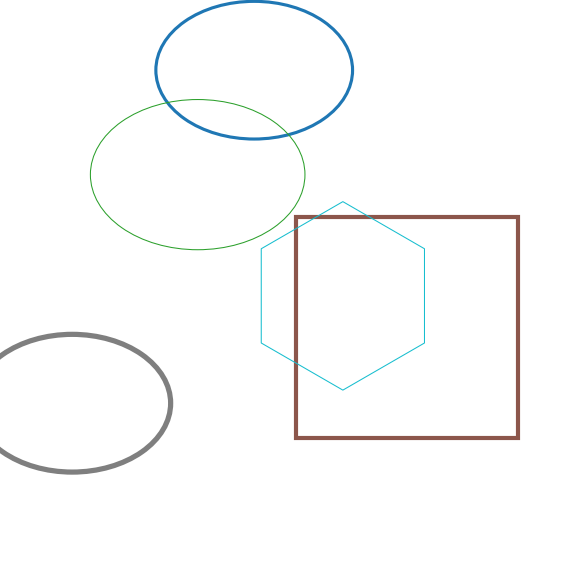[{"shape": "oval", "thickness": 1.5, "radius": 0.85, "center": [0.44, 0.878]}, {"shape": "oval", "thickness": 0.5, "radius": 0.93, "center": [0.342, 0.697]}, {"shape": "square", "thickness": 2, "radius": 0.96, "center": [0.705, 0.432]}, {"shape": "oval", "thickness": 2.5, "radius": 0.85, "center": [0.125, 0.301]}, {"shape": "hexagon", "thickness": 0.5, "radius": 0.82, "center": [0.594, 0.487]}]